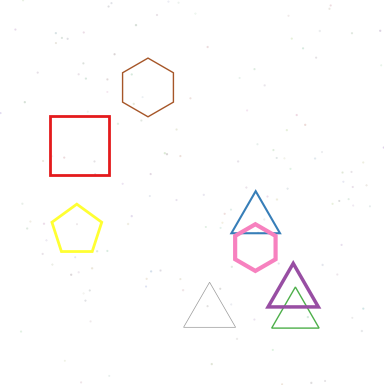[{"shape": "square", "thickness": 2, "radius": 0.38, "center": [0.206, 0.622]}, {"shape": "triangle", "thickness": 1.5, "radius": 0.36, "center": [0.664, 0.431]}, {"shape": "triangle", "thickness": 1, "radius": 0.36, "center": [0.767, 0.183]}, {"shape": "triangle", "thickness": 2.5, "radius": 0.38, "center": [0.762, 0.24]}, {"shape": "pentagon", "thickness": 2, "radius": 0.34, "center": [0.2, 0.402]}, {"shape": "hexagon", "thickness": 1, "radius": 0.38, "center": [0.384, 0.773]}, {"shape": "hexagon", "thickness": 3, "radius": 0.3, "center": [0.663, 0.357]}, {"shape": "triangle", "thickness": 0.5, "radius": 0.39, "center": [0.544, 0.189]}]